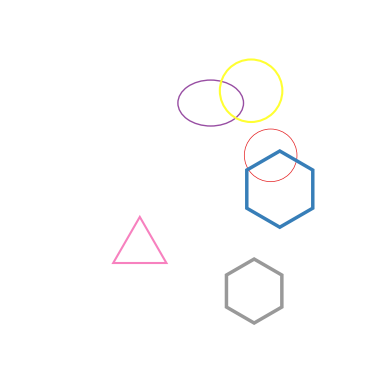[{"shape": "circle", "thickness": 0.5, "radius": 0.34, "center": [0.703, 0.596]}, {"shape": "hexagon", "thickness": 2.5, "radius": 0.49, "center": [0.727, 0.509]}, {"shape": "oval", "thickness": 1, "radius": 0.43, "center": [0.547, 0.732]}, {"shape": "circle", "thickness": 1.5, "radius": 0.41, "center": [0.652, 0.764]}, {"shape": "triangle", "thickness": 1.5, "radius": 0.4, "center": [0.363, 0.357]}, {"shape": "hexagon", "thickness": 2.5, "radius": 0.42, "center": [0.66, 0.244]}]